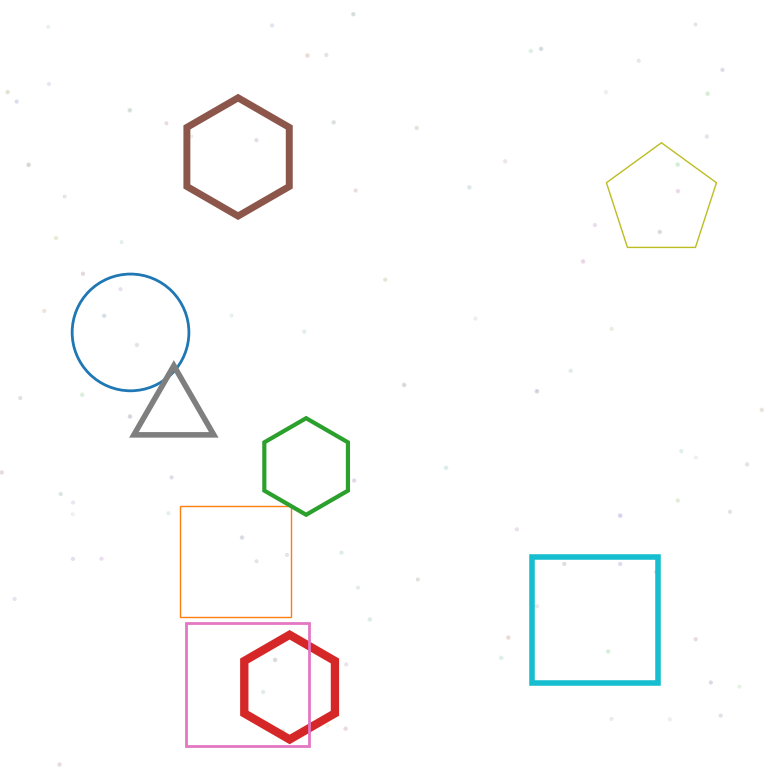[{"shape": "circle", "thickness": 1, "radius": 0.38, "center": [0.17, 0.568]}, {"shape": "square", "thickness": 0.5, "radius": 0.36, "center": [0.306, 0.271]}, {"shape": "hexagon", "thickness": 1.5, "radius": 0.31, "center": [0.398, 0.394]}, {"shape": "hexagon", "thickness": 3, "radius": 0.34, "center": [0.376, 0.108]}, {"shape": "hexagon", "thickness": 2.5, "radius": 0.38, "center": [0.309, 0.796]}, {"shape": "square", "thickness": 1, "radius": 0.4, "center": [0.322, 0.111]}, {"shape": "triangle", "thickness": 2, "radius": 0.3, "center": [0.226, 0.465]}, {"shape": "pentagon", "thickness": 0.5, "radius": 0.38, "center": [0.859, 0.739]}, {"shape": "square", "thickness": 2, "radius": 0.41, "center": [0.773, 0.194]}]